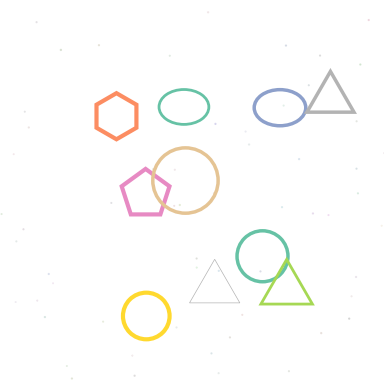[{"shape": "oval", "thickness": 2, "radius": 0.32, "center": [0.478, 0.722]}, {"shape": "circle", "thickness": 2.5, "radius": 0.33, "center": [0.682, 0.334]}, {"shape": "hexagon", "thickness": 3, "radius": 0.3, "center": [0.303, 0.698]}, {"shape": "oval", "thickness": 2.5, "radius": 0.33, "center": [0.727, 0.72]}, {"shape": "pentagon", "thickness": 3, "radius": 0.33, "center": [0.378, 0.496]}, {"shape": "triangle", "thickness": 2, "radius": 0.39, "center": [0.745, 0.249]}, {"shape": "circle", "thickness": 3, "radius": 0.3, "center": [0.38, 0.179]}, {"shape": "circle", "thickness": 2.5, "radius": 0.42, "center": [0.482, 0.531]}, {"shape": "triangle", "thickness": 2.5, "radius": 0.35, "center": [0.858, 0.744]}, {"shape": "triangle", "thickness": 0.5, "radius": 0.38, "center": [0.558, 0.251]}]